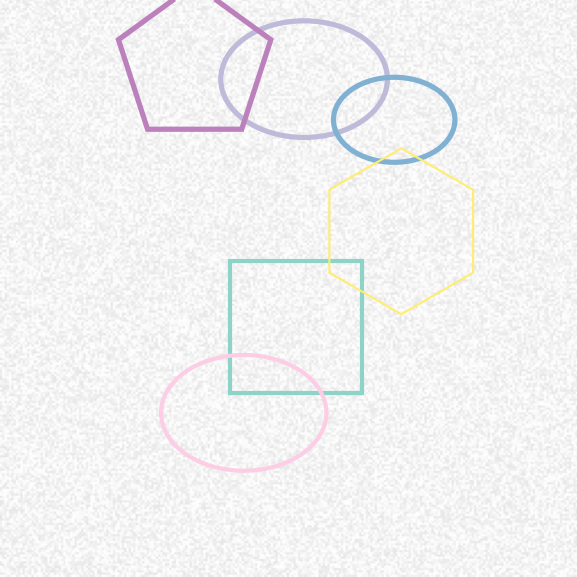[{"shape": "square", "thickness": 2, "radius": 0.57, "center": [0.513, 0.433]}, {"shape": "oval", "thickness": 2.5, "radius": 0.72, "center": [0.527, 0.862]}, {"shape": "oval", "thickness": 2.5, "radius": 0.53, "center": [0.683, 0.792]}, {"shape": "oval", "thickness": 2, "radius": 0.72, "center": [0.422, 0.284]}, {"shape": "pentagon", "thickness": 2.5, "radius": 0.69, "center": [0.337, 0.888]}, {"shape": "hexagon", "thickness": 1, "radius": 0.72, "center": [0.695, 0.599]}]